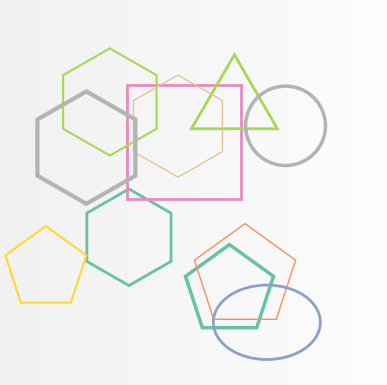[{"shape": "hexagon", "thickness": 2, "radius": 0.63, "center": [0.333, 0.384]}, {"shape": "pentagon", "thickness": 2.5, "radius": 0.6, "center": [0.592, 0.245]}, {"shape": "pentagon", "thickness": 1, "radius": 0.69, "center": [0.632, 0.282]}, {"shape": "oval", "thickness": 2, "radius": 0.69, "center": [0.689, 0.163]}, {"shape": "square", "thickness": 2, "radius": 0.74, "center": [0.475, 0.63]}, {"shape": "hexagon", "thickness": 1.5, "radius": 0.7, "center": [0.283, 0.735]}, {"shape": "triangle", "thickness": 2, "radius": 0.64, "center": [0.605, 0.73]}, {"shape": "pentagon", "thickness": 1.5, "radius": 0.55, "center": [0.118, 0.303]}, {"shape": "hexagon", "thickness": 1, "radius": 0.66, "center": [0.459, 0.672]}, {"shape": "circle", "thickness": 2.5, "radius": 0.52, "center": [0.737, 0.673]}, {"shape": "hexagon", "thickness": 3, "radius": 0.73, "center": [0.223, 0.617]}]